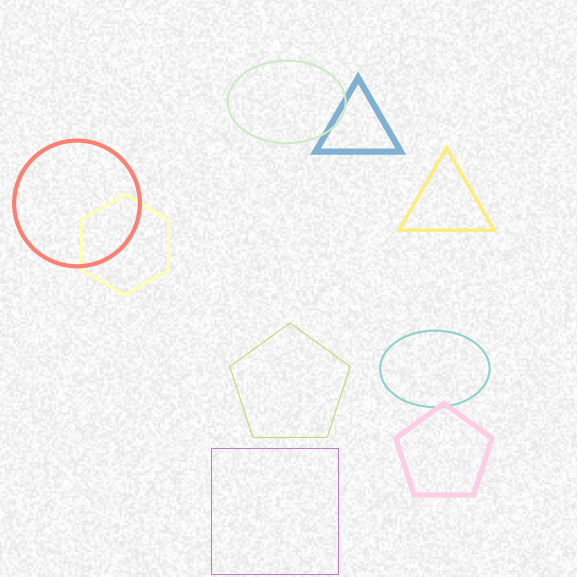[{"shape": "oval", "thickness": 1, "radius": 0.47, "center": [0.753, 0.36]}, {"shape": "hexagon", "thickness": 1.5, "radius": 0.44, "center": [0.216, 0.575]}, {"shape": "circle", "thickness": 2, "radius": 0.54, "center": [0.133, 0.647]}, {"shape": "triangle", "thickness": 3, "radius": 0.43, "center": [0.62, 0.779]}, {"shape": "pentagon", "thickness": 0.5, "radius": 0.55, "center": [0.502, 0.33]}, {"shape": "pentagon", "thickness": 2.5, "radius": 0.44, "center": [0.769, 0.213]}, {"shape": "square", "thickness": 0.5, "radius": 0.55, "center": [0.475, 0.114]}, {"shape": "oval", "thickness": 1, "radius": 0.51, "center": [0.496, 0.823]}, {"shape": "triangle", "thickness": 1.5, "radius": 0.48, "center": [0.773, 0.648]}]